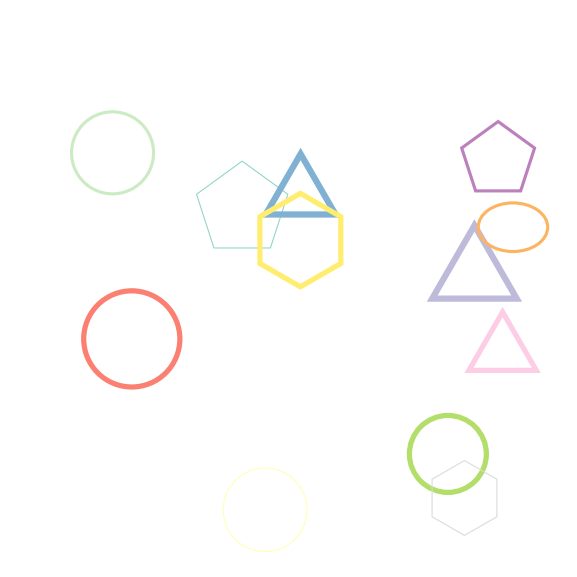[{"shape": "pentagon", "thickness": 0.5, "radius": 0.42, "center": [0.419, 0.637]}, {"shape": "circle", "thickness": 0.5, "radius": 0.36, "center": [0.459, 0.116]}, {"shape": "triangle", "thickness": 3, "radius": 0.42, "center": [0.822, 0.524]}, {"shape": "circle", "thickness": 2.5, "radius": 0.42, "center": [0.228, 0.412]}, {"shape": "triangle", "thickness": 3, "radius": 0.35, "center": [0.521, 0.663]}, {"shape": "oval", "thickness": 1.5, "radius": 0.3, "center": [0.888, 0.606]}, {"shape": "circle", "thickness": 2.5, "radius": 0.33, "center": [0.776, 0.213]}, {"shape": "triangle", "thickness": 2.5, "radius": 0.34, "center": [0.87, 0.392]}, {"shape": "hexagon", "thickness": 0.5, "radius": 0.32, "center": [0.804, 0.137]}, {"shape": "pentagon", "thickness": 1.5, "radius": 0.33, "center": [0.863, 0.722]}, {"shape": "circle", "thickness": 1.5, "radius": 0.36, "center": [0.195, 0.734]}, {"shape": "hexagon", "thickness": 2.5, "radius": 0.4, "center": [0.52, 0.583]}]